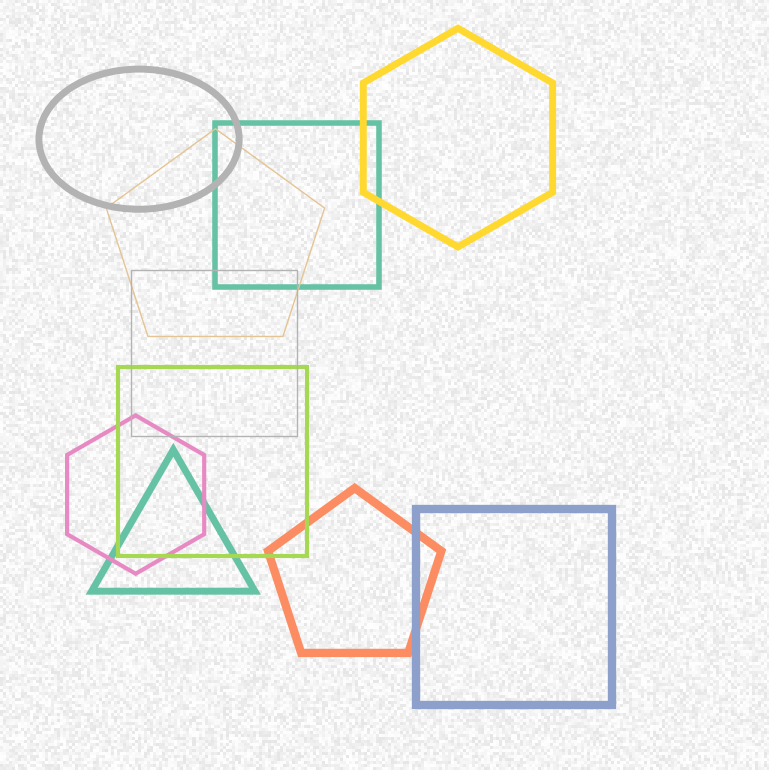[{"shape": "triangle", "thickness": 2.5, "radius": 0.61, "center": [0.225, 0.293]}, {"shape": "square", "thickness": 2, "radius": 0.53, "center": [0.386, 0.733]}, {"shape": "pentagon", "thickness": 3, "radius": 0.59, "center": [0.461, 0.248]}, {"shape": "square", "thickness": 3, "radius": 0.64, "center": [0.667, 0.211]}, {"shape": "hexagon", "thickness": 1.5, "radius": 0.51, "center": [0.176, 0.358]}, {"shape": "square", "thickness": 1.5, "radius": 0.61, "center": [0.276, 0.401]}, {"shape": "hexagon", "thickness": 2.5, "radius": 0.71, "center": [0.595, 0.821]}, {"shape": "pentagon", "thickness": 0.5, "radius": 0.75, "center": [0.28, 0.684]}, {"shape": "oval", "thickness": 2.5, "radius": 0.65, "center": [0.181, 0.819]}, {"shape": "square", "thickness": 0.5, "radius": 0.54, "center": [0.278, 0.541]}]